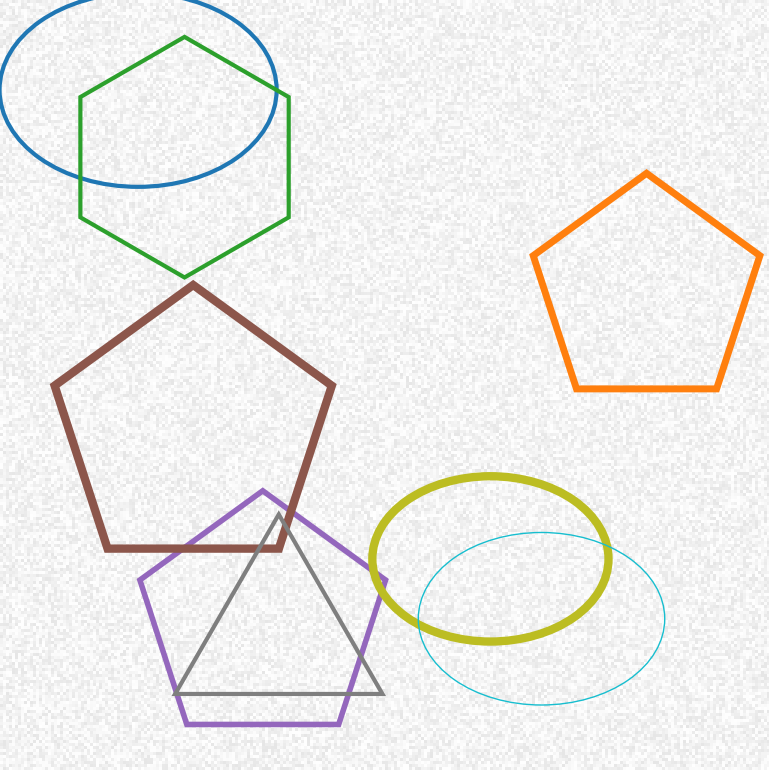[{"shape": "oval", "thickness": 1.5, "radius": 0.9, "center": [0.179, 0.883]}, {"shape": "pentagon", "thickness": 2.5, "radius": 0.77, "center": [0.84, 0.62]}, {"shape": "hexagon", "thickness": 1.5, "radius": 0.78, "center": [0.24, 0.796]}, {"shape": "pentagon", "thickness": 2, "radius": 0.84, "center": [0.341, 0.195]}, {"shape": "pentagon", "thickness": 3, "radius": 0.95, "center": [0.251, 0.441]}, {"shape": "triangle", "thickness": 1.5, "radius": 0.78, "center": [0.362, 0.176]}, {"shape": "oval", "thickness": 3, "radius": 0.77, "center": [0.637, 0.274]}, {"shape": "oval", "thickness": 0.5, "radius": 0.8, "center": [0.703, 0.196]}]